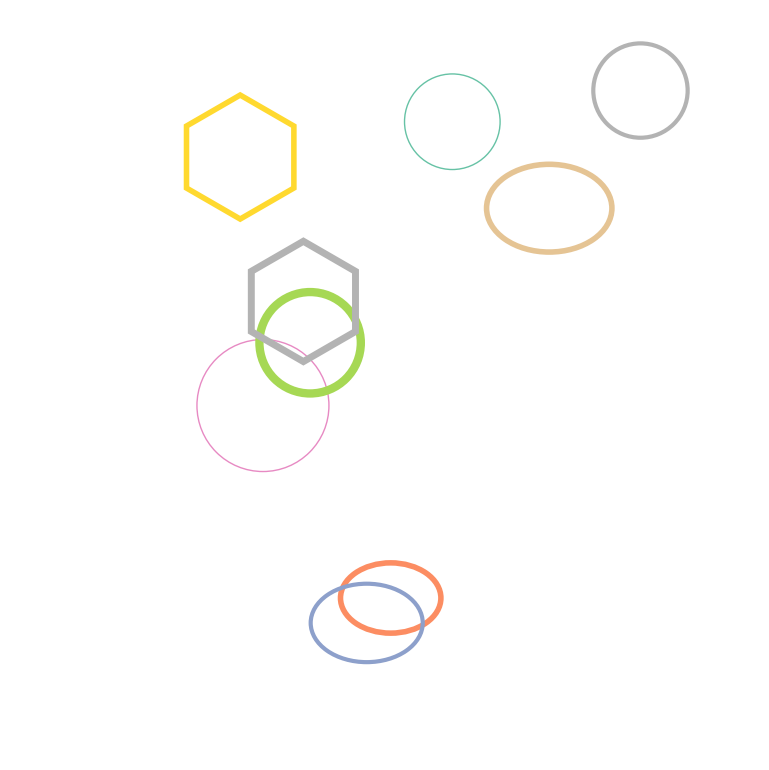[{"shape": "circle", "thickness": 0.5, "radius": 0.31, "center": [0.587, 0.842]}, {"shape": "oval", "thickness": 2, "radius": 0.33, "center": [0.507, 0.223]}, {"shape": "oval", "thickness": 1.5, "radius": 0.36, "center": [0.476, 0.191]}, {"shape": "circle", "thickness": 0.5, "radius": 0.43, "center": [0.341, 0.473]}, {"shape": "circle", "thickness": 3, "radius": 0.33, "center": [0.403, 0.555]}, {"shape": "hexagon", "thickness": 2, "radius": 0.4, "center": [0.312, 0.796]}, {"shape": "oval", "thickness": 2, "radius": 0.41, "center": [0.713, 0.73]}, {"shape": "hexagon", "thickness": 2.5, "radius": 0.39, "center": [0.394, 0.609]}, {"shape": "circle", "thickness": 1.5, "radius": 0.31, "center": [0.832, 0.882]}]